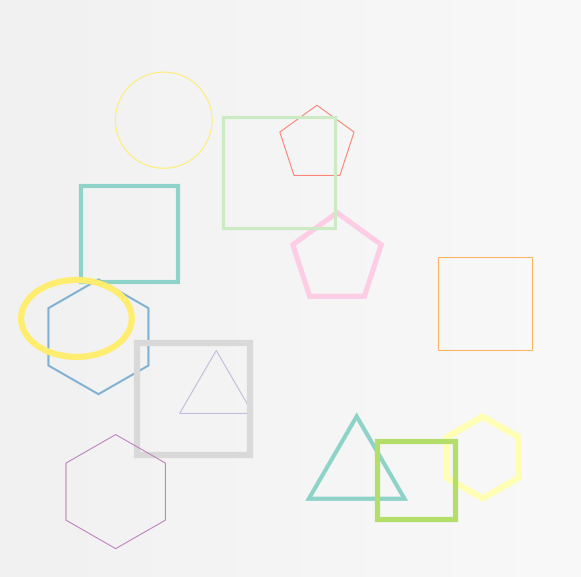[{"shape": "square", "thickness": 2, "radius": 0.42, "center": [0.223, 0.594]}, {"shape": "triangle", "thickness": 2, "radius": 0.48, "center": [0.614, 0.183]}, {"shape": "hexagon", "thickness": 3, "radius": 0.35, "center": [0.83, 0.207]}, {"shape": "triangle", "thickness": 0.5, "radius": 0.36, "center": [0.372, 0.32]}, {"shape": "pentagon", "thickness": 0.5, "radius": 0.34, "center": [0.545, 0.75]}, {"shape": "hexagon", "thickness": 1, "radius": 0.5, "center": [0.169, 0.416]}, {"shape": "square", "thickness": 0.5, "radius": 0.4, "center": [0.835, 0.474]}, {"shape": "square", "thickness": 2.5, "radius": 0.34, "center": [0.716, 0.167]}, {"shape": "pentagon", "thickness": 2.5, "radius": 0.4, "center": [0.58, 0.551]}, {"shape": "square", "thickness": 3, "radius": 0.49, "center": [0.333, 0.309]}, {"shape": "hexagon", "thickness": 0.5, "radius": 0.49, "center": [0.199, 0.148]}, {"shape": "square", "thickness": 1.5, "radius": 0.48, "center": [0.48, 0.7]}, {"shape": "oval", "thickness": 3, "radius": 0.48, "center": [0.131, 0.448]}, {"shape": "circle", "thickness": 0.5, "radius": 0.42, "center": [0.282, 0.791]}]